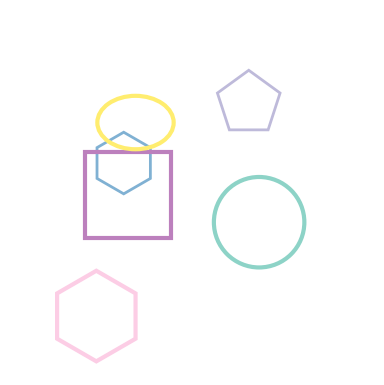[{"shape": "circle", "thickness": 3, "radius": 0.59, "center": [0.673, 0.423]}, {"shape": "pentagon", "thickness": 2, "radius": 0.43, "center": [0.646, 0.732]}, {"shape": "hexagon", "thickness": 2, "radius": 0.4, "center": [0.321, 0.577]}, {"shape": "hexagon", "thickness": 3, "radius": 0.59, "center": [0.25, 0.179]}, {"shape": "square", "thickness": 3, "radius": 0.56, "center": [0.332, 0.493]}, {"shape": "oval", "thickness": 3, "radius": 0.5, "center": [0.352, 0.682]}]